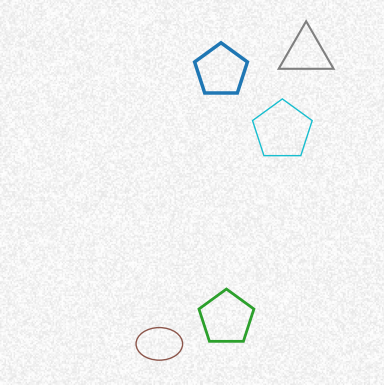[{"shape": "pentagon", "thickness": 2.5, "radius": 0.36, "center": [0.574, 0.817]}, {"shape": "pentagon", "thickness": 2, "radius": 0.38, "center": [0.588, 0.174]}, {"shape": "oval", "thickness": 1, "radius": 0.3, "center": [0.414, 0.107]}, {"shape": "triangle", "thickness": 1.5, "radius": 0.41, "center": [0.795, 0.862]}, {"shape": "pentagon", "thickness": 1, "radius": 0.41, "center": [0.733, 0.662]}]